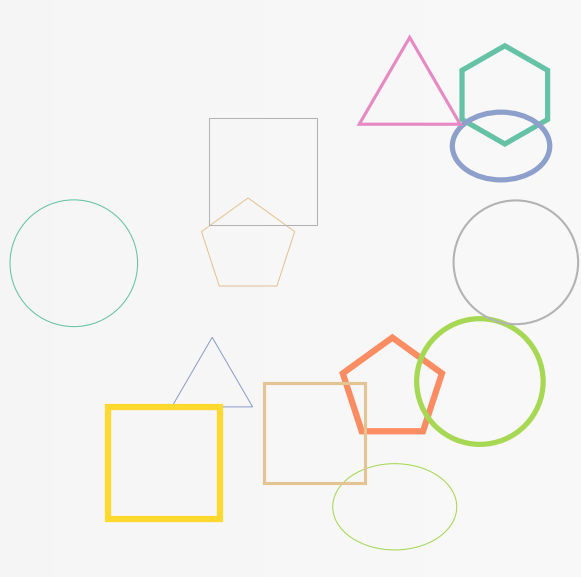[{"shape": "hexagon", "thickness": 2.5, "radius": 0.43, "center": [0.869, 0.835]}, {"shape": "circle", "thickness": 0.5, "radius": 0.55, "center": [0.127, 0.543]}, {"shape": "pentagon", "thickness": 3, "radius": 0.45, "center": [0.675, 0.325]}, {"shape": "triangle", "thickness": 0.5, "radius": 0.4, "center": [0.365, 0.335]}, {"shape": "oval", "thickness": 2.5, "radius": 0.42, "center": [0.862, 0.746]}, {"shape": "triangle", "thickness": 1.5, "radius": 0.5, "center": [0.705, 0.834]}, {"shape": "circle", "thickness": 2.5, "radius": 0.54, "center": [0.826, 0.338]}, {"shape": "oval", "thickness": 0.5, "radius": 0.53, "center": [0.679, 0.122]}, {"shape": "square", "thickness": 3, "radius": 0.48, "center": [0.282, 0.198]}, {"shape": "pentagon", "thickness": 0.5, "radius": 0.42, "center": [0.427, 0.572]}, {"shape": "square", "thickness": 1.5, "radius": 0.43, "center": [0.542, 0.249]}, {"shape": "circle", "thickness": 1, "radius": 0.54, "center": [0.887, 0.545]}, {"shape": "square", "thickness": 0.5, "radius": 0.46, "center": [0.452, 0.702]}]